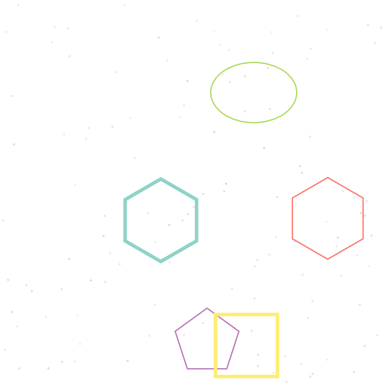[{"shape": "hexagon", "thickness": 2.5, "radius": 0.54, "center": [0.418, 0.428]}, {"shape": "hexagon", "thickness": 1, "radius": 0.53, "center": [0.851, 0.433]}, {"shape": "oval", "thickness": 1, "radius": 0.56, "center": [0.659, 0.76]}, {"shape": "pentagon", "thickness": 1, "radius": 0.44, "center": [0.538, 0.112]}, {"shape": "square", "thickness": 2.5, "radius": 0.4, "center": [0.639, 0.105]}]